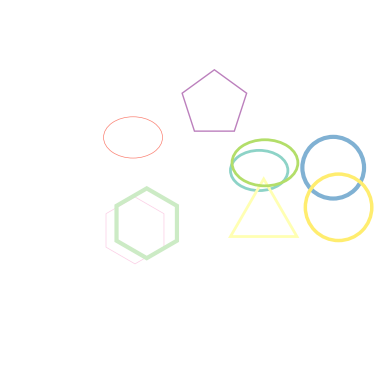[{"shape": "oval", "thickness": 2, "radius": 0.37, "center": [0.673, 0.557]}, {"shape": "triangle", "thickness": 2, "radius": 0.5, "center": [0.685, 0.435]}, {"shape": "oval", "thickness": 0.5, "radius": 0.38, "center": [0.346, 0.643]}, {"shape": "circle", "thickness": 3, "radius": 0.4, "center": [0.865, 0.564]}, {"shape": "oval", "thickness": 2, "radius": 0.43, "center": [0.688, 0.577]}, {"shape": "hexagon", "thickness": 0.5, "radius": 0.43, "center": [0.351, 0.401]}, {"shape": "pentagon", "thickness": 1, "radius": 0.44, "center": [0.557, 0.731]}, {"shape": "hexagon", "thickness": 3, "radius": 0.45, "center": [0.381, 0.42]}, {"shape": "circle", "thickness": 2.5, "radius": 0.43, "center": [0.879, 0.462]}]